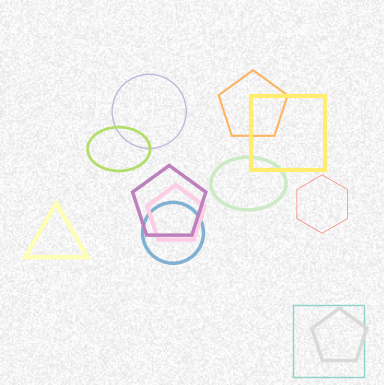[{"shape": "square", "thickness": 1, "radius": 0.46, "center": [0.853, 0.114]}, {"shape": "triangle", "thickness": 3, "radius": 0.47, "center": [0.147, 0.379]}, {"shape": "circle", "thickness": 1, "radius": 0.48, "center": [0.388, 0.711]}, {"shape": "hexagon", "thickness": 0.5, "radius": 0.38, "center": [0.837, 0.47]}, {"shape": "circle", "thickness": 2.5, "radius": 0.4, "center": [0.449, 0.395]}, {"shape": "pentagon", "thickness": 1.5, "radius": 0.47, "center": [0.657, 0.723]}, {"shape": "oval", "thickness": 2, "radius": 0.41, "center": [0.309, 0.613]}, {"shape": "pentagon", "thickness": 3, "radius": 0.39, "center": [0.457, 0.441]}, {"shape": "pentagon", "thickness": 2.5, "radius": 0.37, "center": [0.881, 0.124]}, {"shape": "pentagon", "thickness": 2.5, "radius": 0.5, "center": [0.44, 0.47]}, {"shape": "oval", "thickness": 2.5, "radius": 0.49, "center": [0.645, 0.523]}, {"shape": "square", "thickness": 3, "radius": 0.48, "center": [0.747, 0.654]}]